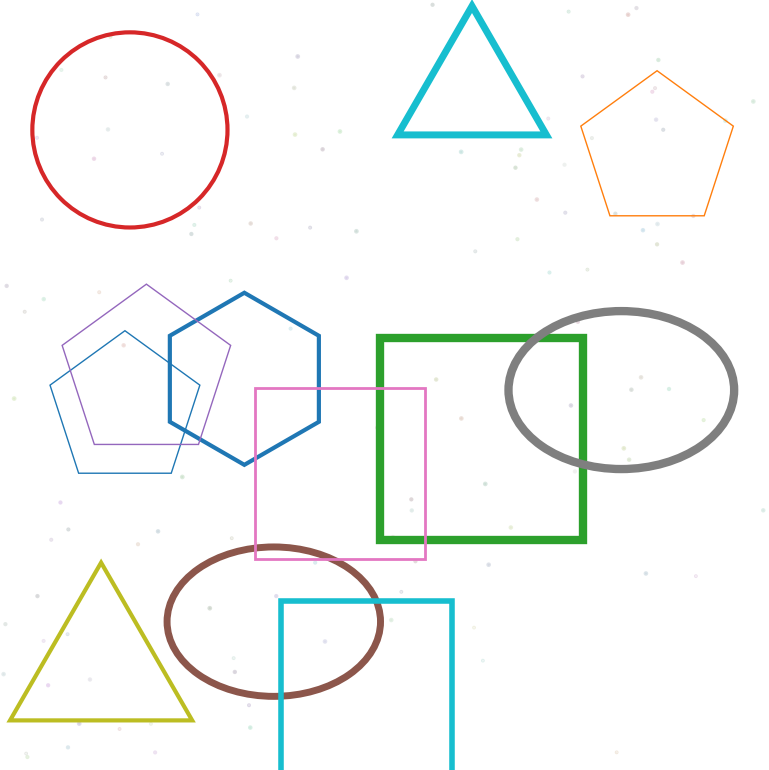[{"shape": "hexagon", "thickness": 1.5, "radius": 0.56, "center": [0.317, 0.508]}, {"shape": "pentagon", "thickness": 0.5, "radius": 0.51, "center": [0.162, 0.468]}, {"shape": "pentagon", "thickness": 0.5, "radius": 0.52, "center": [0.853, 0.804]}, {"shape": "square", "thickness": 3, "radius": 0.66, "center": [0.626, 0.43]}, {"shape": "circle", "thickness": 1.5, "radius": 0.63, "center": [0.169, 0.831]}, {"shape": "pentagon", "thickness": 0.5, "radius": 0.58, "center": [0.19, 0.516]}, {"shape": "oval", "thickness": 2.5, "radius": 0.69, "center": [0.356, 0.193]}, {"shape": "square", "thickness": 1, "radius": 0.55, "center": [0.442, 0.385]}, {"shape": "oval", "thickness": 3, "radius": 0.73, "center": [0.807, 0.493]}, {"shape": "triangle", "thickness": 1.5, "radius": 0.68, "center": [0.131, 0.133]}, {"shape": "square", "thickness": 2, "radius": 0.55, "center": [0.476, 0.109]}, {"shape": "triangle", "thickness": 2.5, "radius": 0.56, "center": [0.613, 0.881]}]